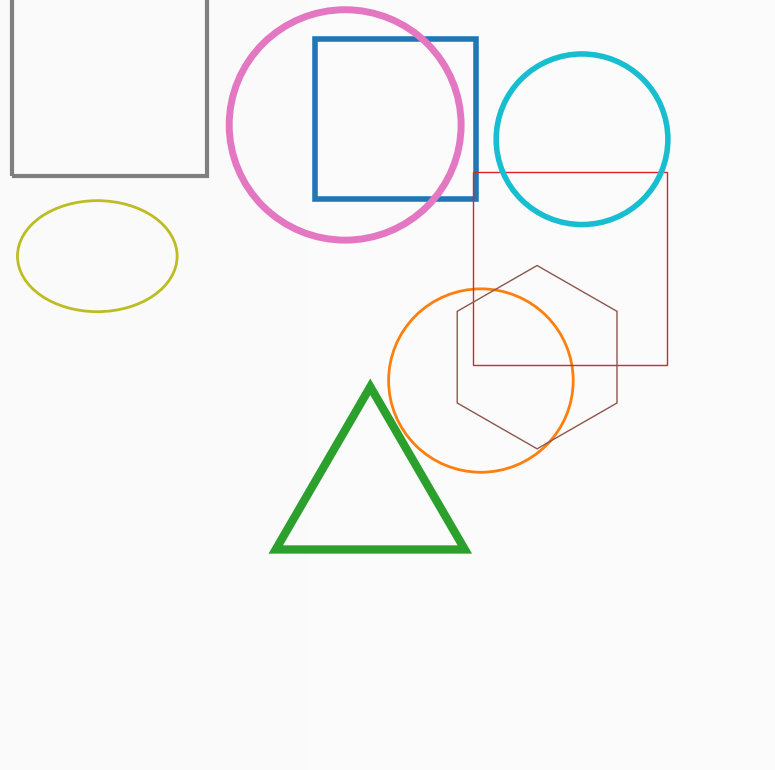[{"shape": "square", "thickness": 2, "radius": 0.52, "center": [0.51, 0.845]}, {"shape": "circle", "thickness": 1, "radius": 0.6, "center": [0.621, 0.506]}, {"shape": "triangle", "thickness": 3, "radius": 0.7, "center": [0.478, 0.357]}, {"shape": "square", "thickness": 0.5, "radius": 0.63, "center": [0.735, 0.651]}, {"shape": "hexagon", "thickness": 0.5, "radius": 0.6, "center": [0.693, 0.536]}, {"shape": "circle", "thickness": 2.5, "radius": 0.75, "center": [0.445, 0.838]}, {"shape": "square", "thickness": 1.5, "radius": 0.63, "center": [0.141, 0.896]}, {"shape": "oval", "thickness": 1, "radius": 0.51, "center": [0.126, 0.667]}, {"shape": "circle", "thickness": 2, "radius": 0.55, "center": [0.751, 0.819]}]